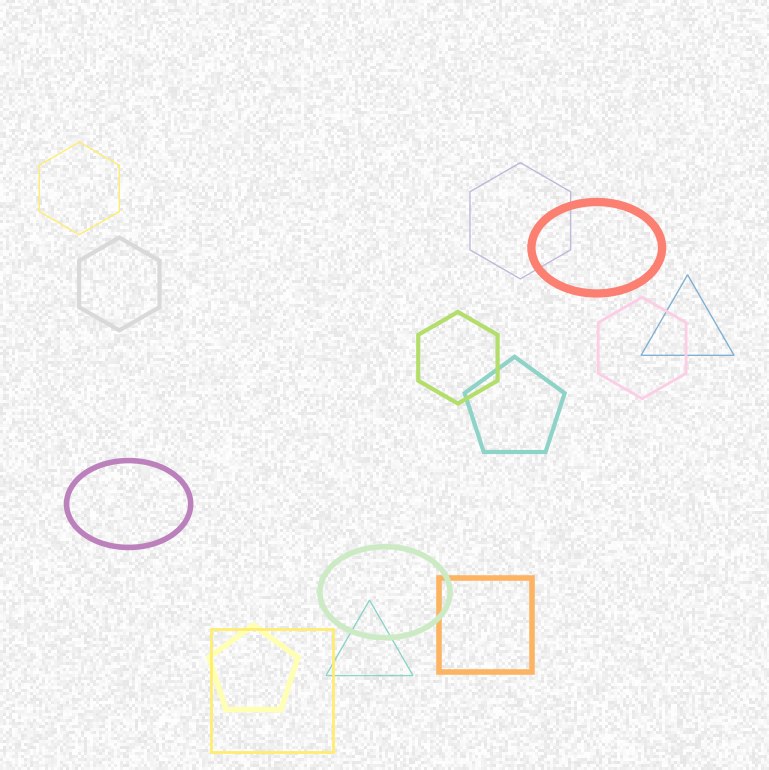[{"shape": "triangle", "thickness": 0.5, "radius": 0.33, "center": [0.48, 0.155]}, {"shape": "pentagon", "thickness": 1.5, "radius": 0.34, "center": [0.668, 0.468]}, {"shape": "pentagon", "thickness": 2, "radius": 0.3, "center": [0.329, 0.128]}, {"shape": "hexagon", "thickness": 0.5, "radius": 0.38, "center": [0.676, 0.713]}, {"shape": "oval", "thickness": 3, "radius": 0.42, "center": [0.775, 0.678]}, {"shape": "triangle", "thickness": 0.5, "radius": 0.35, "center": [0.893, 0.573]}, {"shape": "square", "thickness": 2, "radius": 0.3, "center": [0.631, 0.189]}, {"shape": "hexagon", "thickness": 1.5, "radius": 0.3, "center": [0.595, 0.535]}, {"shape": "hexagon", "thickness": 1, "radius": 0.33, "center": [0.834, 0.548]}, {"shape": "hexagon", "thickness": 1.5, "radius": 0.3, "center": [0.155, 0.631]}, {"shape": "oval", "thickness": 2, "radius": 0.4, "center": [0.167, 0.345]}, {"shape": "oval", "thickness": 2, "radius": 0.42, "center": [0.5, 0.231]}, {"shape": "square", "thickness": 1, "radius": 0.4, "center": [0.353, 0.103]}, {"shape": "hexagon", "thickness": 0.5, "radius": 0.3, "center": [0.103, 0.755]}]